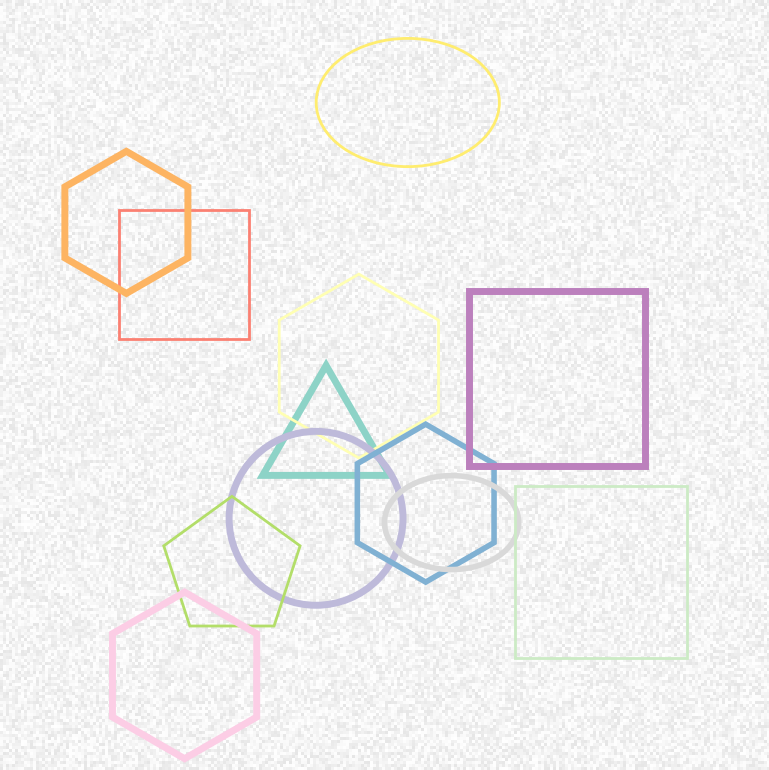[{"shape": "triangle", "thickness": 2.5, "radius": 0.48, "center": [0.424, 0.43]}, {"shape": "hexagon", "thickness": 1, "radius": 0.6, "center": [0.466, 0.525]}, {"shape": "circle", "thickness": 2.5, "radius": 0.56, "center": [0.41, 0.327]}, {"shape": "square", "thickness": 1, "radius": 0.42, "center": [0.239, 0.644]}, {"shape": "hexagon", "thickness": 2, "radius": 0.51, "center": [0.553, 0.347]}, {"shape": "hexagon", "thickness": 2.5, "radius": 0.46, "center": [0.164, 0.711]}, {"shape": "pentagon", "thickness": 1, "radius": 0.47, "center": [0.301, 0.262]}, {"shape": "hexagon", "thickness": 2.5, "radius": 0.54, "center": [0.24, 0.123]}, {"shape": "oval", "thickness": 2, "radius": 0.44, "center": [0.586, 0.321]}, {"shape": "square", "thickness": 2.5, "radius": 0.57, "center": [0.723, 0.508]}, {"shape": "square", "thickness": 1, "radius": 0.56, "center": [0.78, 0.258]}, {"shape": "oval", "thickness": 1, "radius": 0.59, "center": [0.53, 0.867]}]